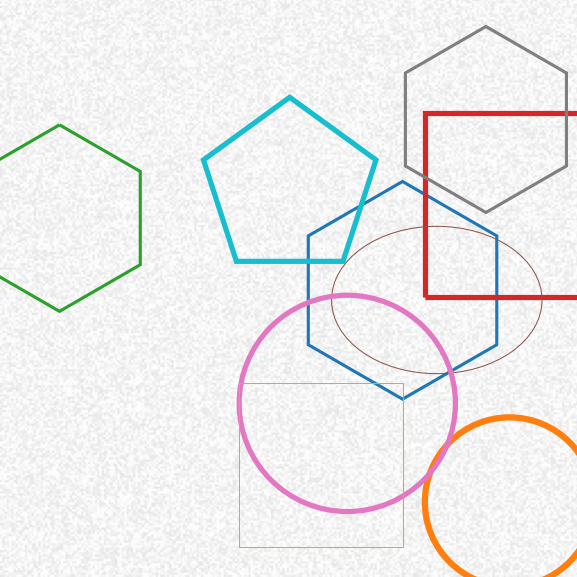[{"shape": "hexagon", "thickness": 1.5, "radius": 0.94, "center": [0.697, 0.496]}, {"shape": "circle", "thickness": 3, "radius": 0.73, "center": [0.882, 0.13]}, {"shape": "hexagon", "thickness": 1.5, "radius": 0.81, "center": [0.103, 0.621]}, {"shape": "square", "thickness": 2.5, "radius": 0.8, "center": [0.896, 0.644]}, {"shape": "oval", "thickness": 0.5, "radius": 0.91, "center": [0.756, 0.48]}, {"shape": "circle", "thickness": 2.5, "radius": 0.94, "center": [0.601, 0.301]}, {"shape": "hexagon", "thickness": 1.5, "radius": 0.81, "center": [0.841, 0.792]}, {"shape": "square", "thickness": 0.5, "radius": 0.71, "center": [0.556, 0.194]}, {"shape": "pentagon", "thickness": 2.5, "radius": 0.79, "center": [0.502, 0.674]}]